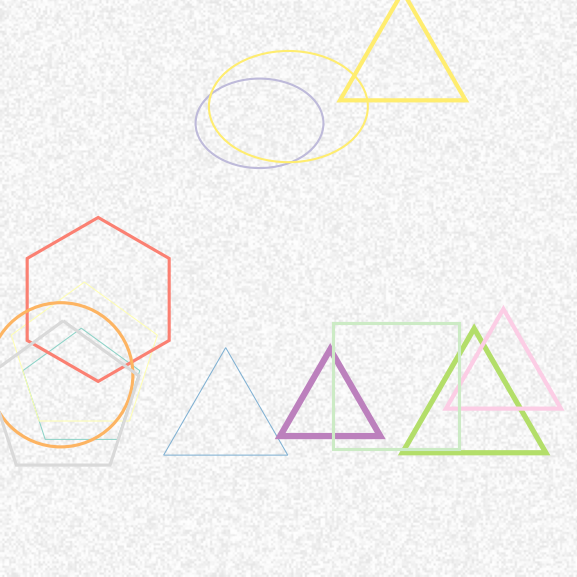[{"shape": "pentagon", "thickness": 0.5, "radius": 0.53, "center": [0.141, 0.324]}, {"shape": "pentagon", "thickness": 0.5, "radius": 0.67, "center": [0.146, 0.378]}, {"shape": "oval", "thickness": 1, "radius": 0.55, "center": [0.449, 0.786]}, {"shape": "hexagon", "thickness": 1.5, "radius": 0.71, "center": [0.17, 0.481]}, {"shape": "triangle", "thickness": 0.5, "radius": 0.62, "center": [0.391, 0.273]}, {"shape": "circle", "thickness": 1.5, "radius": 0.62, "center": [0.105, 0.35]}, {"shape": "triangle", "thickness": 2.5, "radius": 0.72, "center": [0.821, 0.287]}, {"shape": "triangle", "thickness": 2, "radius": 0.58, "center": [0.872, 0.349]}, {"shape": "pentagon", "thickness": 1.5, "radius": 0.69, "center": [0.109, 0.305]}, {"shape": "triangle", "thickness": 3, "radius": 0.5, "center": [0.572, 0.294]}, {"shape": "square", "thickness": 1.5, "radius": 0.54, "center": [0.685, 0.33]}, {"shape": "oval", "thickness": 1, "radius": 0.69, "center": [0.499, 0.815]}, {"shape": "triangle", "thickness": 2, "radius": 0.63, "center": [0.697, 0.888]}]